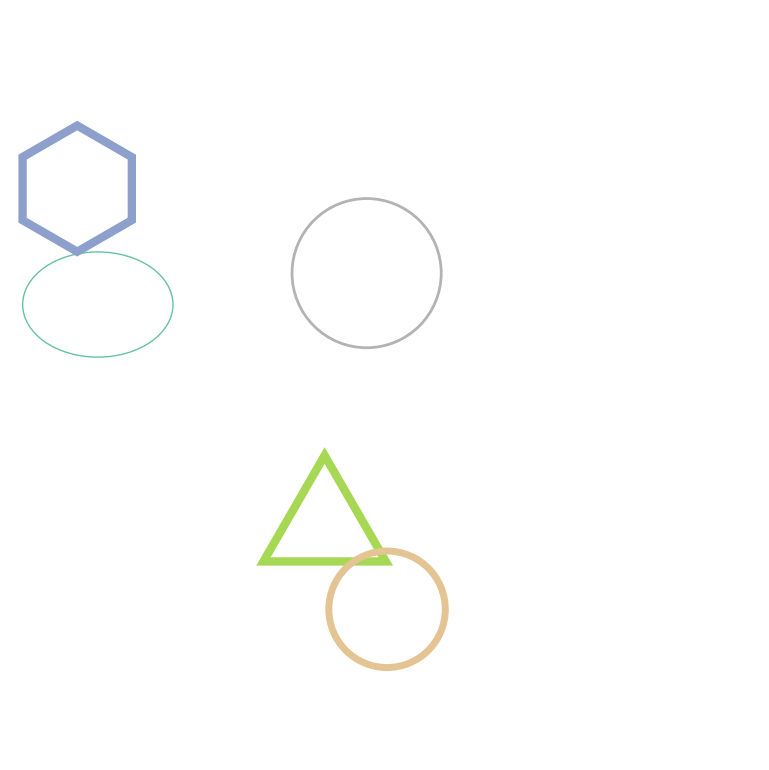[{"shape": "oval", "thickness": 0.5, "radius": 0.49, "center": [0.127, 0.605]}, {"shape": "hexagon", "thickness": 3, "radius": 0.41, "center": [0.1, 0.755]}, {"shape": "triangle", "thickness": 3, "radius": 0.46, "center": [0.422, 0.317]}, {"shape": "circle", "thickness": 2.5, "radius": 0.38, "center": [0.503, 0.209]}, {"shape": "circle", "thickness": 1, "radius": 0.48, "center": [0.476, 0.645]}]